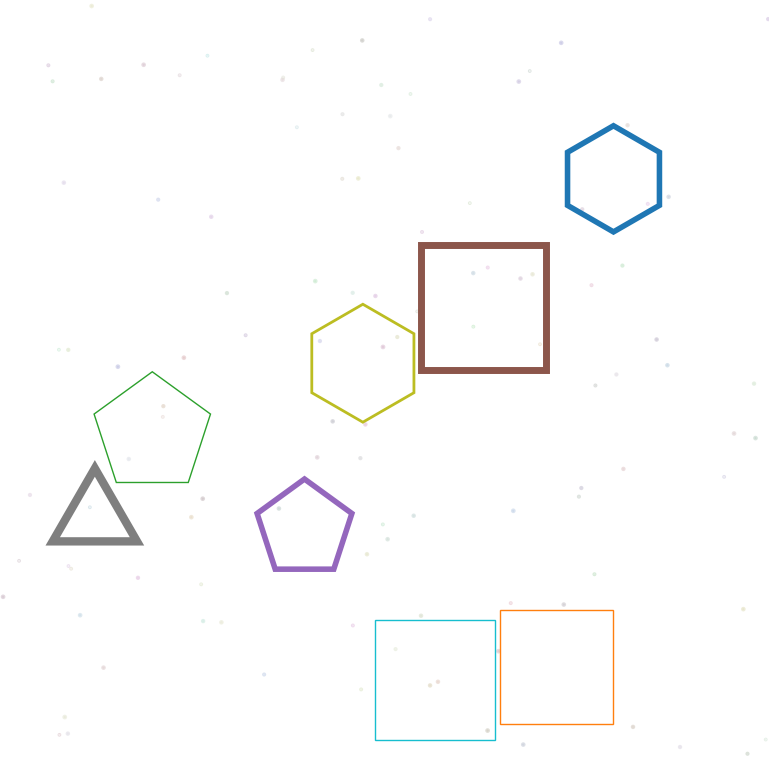[{"shape": "hexagon", "thickness": 2, "radius": 0.34, "center": [0.797, 0.768]}, {"shape": "square", "thickness": 0.5, "radius": 0.37, "center": [0.723, 0.134]}, {"shape": "pentagon", "thickness": 0.5, "radius": 0.4, "center": [0.198, 0.438]}, {"shape": "pentagon", "thickness": 2, "radius": 0.32, "center": [0.395, 0.313]}, {"shape": "square", "thickness": 2.5, "radius": 0.41, "center": [0.628, 0.601]}, {"shape": "triangle", "thickness": 3, "radius": 0.32, "center": [0.123, 0.329]}, {"shape": "hexagon", "thickness": 1, "radius": 0.38, "center": [0.471, 0.528]}, {"shape": "square", "thickness": 0.5, "radius": 0.39, "center": [0.565, 0.117]}]